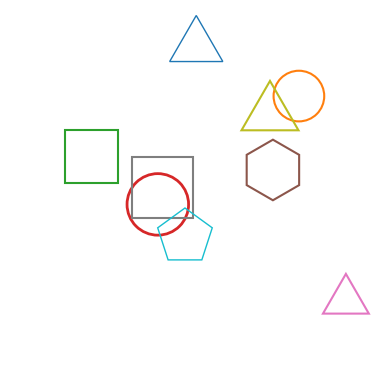[{"shape": "triangle", "thickness": 1, "radius": 0.4, "center": [0.51, 0.88]}, {"shape": "circle", "thickness": 1.5, "radius": 0.33, "center": [0.776, 0.75]}, {"shape": "square", "thickness": 1.5, "radius": 0.35, "center": [0.238, 0.593]}, {"shape": "circle", "thickness": 2, "radius": 0.4, "center": [0.41, 0.469]}, {"shape": "hexagon", "thickness": 1.5, "radius": 0.39, "center": [0.709, 0.559]}, {"shape": "triangle", "thickness": 1.5, "radius": 0.34, "center": [0.898, 0.22]}, {"shape": "square", "thickness": 1.5, "radius": 0.4, "center": [0.422, 0.514]}, {"shape": "triangle", "thickness": 1.5, "radius": 0.43, "center": [0.701, 0.704]}, {"shape": "pentagon", "thickness": 1, "radius": 0.37, "center": [0.48, 0.385]}]